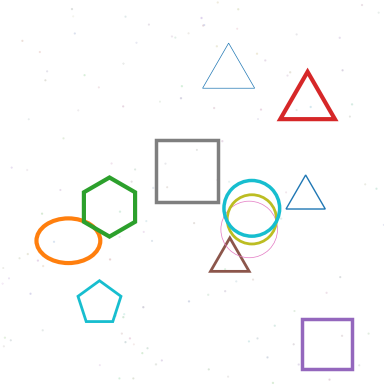[{"shape": "triangle", "thickness": 1, "radius": 0.29, "center": [0.794, 0.487]}, {"shape": "triangle", "thickness": 0.5, "radius": 0.39, "center": [0.594, 0.81]}, {"shape": "oval", "thickness": 3, "radius": 0.41, "center": [0.178, 0.375]}, {"shape": "hexagon", "thickness": 3, "radius": 0.38, "center": [0.284, 0.462]}, {"shape": "triangle", "thickness": 3, "radius": 0.41, "center": [0.799, 0.732]}, {"shape": "square", "thickness": 2.5, "radius": 0.32, "center": [0.85, 0.106]}, {"shape": "triangle", "thickness": 2, "radius": 0.29, "center": [0.597, 0.324]}, {"shape": "circle", "thickness": 0.5, "radius": 0.37, "center": [0.647, 0.404]}, {"shape": "square", "thickness": 2.5, "radius": 0.4, "center": [0.486, 0.556]}, {"shape": "circle", "thickness": 2, "radius": 0.32, "center": [0.654, 0.43]}, {"shape": "pentagon", "thickness": 2, "radius": 0.29, "center": [0.258, 0.212]}, {"shape": "circle", "thickness": 2.5, "radius": 0.36, "center": [0.654, 0.459]}]